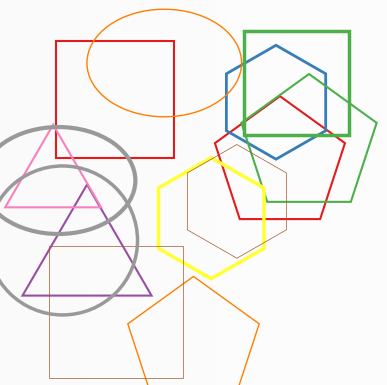[{"shape": "pentagon", "thickness": 1.5, "radius": 0.88, "center": [0.722, 0.574]}, {"shape": "square", "thickness": 1.5, "radius": 0.76, "center": [0.296, 0.741]}, {"shape": "hexagon", "thickness": 2, "radius": 0.74, "center": [0.712, 0.734]}, {"shape": "square", "thickness": 2.5, "radius": 0.68, "center": [0.766, 0.784]}, {"shape": "pentagon", "thickness": 1.5, "radius": 0.92, "center": [0.797, 0.624]}, {"shape": "triangle", "thickness": 1.5, "radius": 0.96, "center": [0.225, 0.328]}, {"shape": "pentagon", "thickness": 1, "radius": 0.89, "center": [0.499, 0.104]}, {"shape": "oval", "thickness": 1, "radius": 1.0, "center": [0.424, 0.836]}, {"shape": "hexagon", "thickness": 2.5, "radius": 0.79, "center": [0.545, 0.433]}, {"shape": "hexagon", "thickness": 0.5, "radius": 0.74, "center": [0.611, 0.477]}, {"shape": "square", "thickness": 0.5, "radius": 0.86, "center": [0.3, 0.19]}, {"shape": "triangle", "thickness": 1.5, "radius": 0.71, "center": [0.137, 0.533]}, {"shape": "circle", "thickness": 2.5, "radius": 0.97, "center": [0.161, 0.375]}, {"shape": "oval", "thickness": 3, "radius": 0.99, "center": [0.151, 0.531]}]